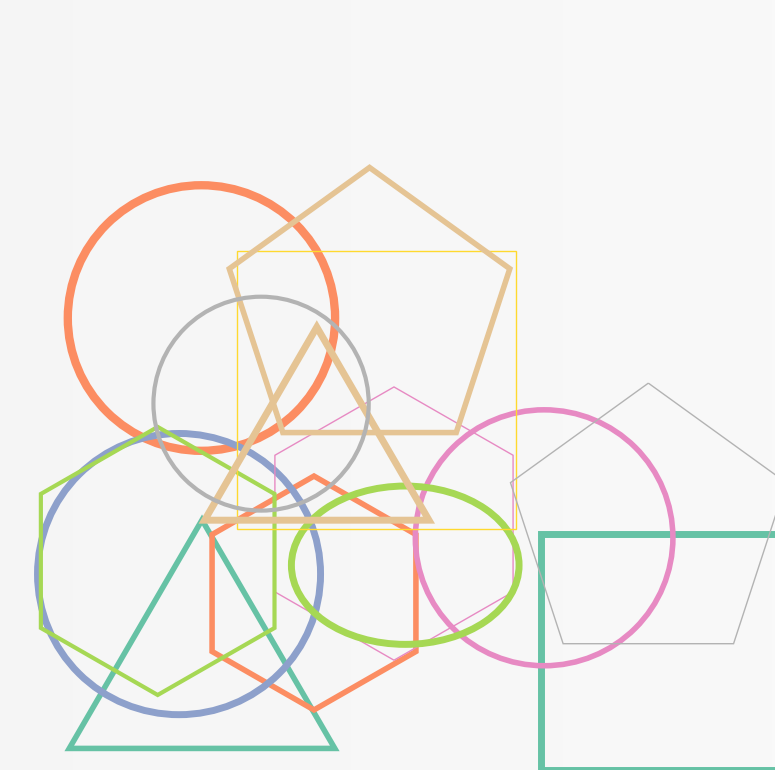[{"shape": "triangle", "thickness": 2, "radius": 0.99, "center": [0.261, 0.127]}, {"shape": "square", "thickness": 2.5, "radius": 0.76, "center": [0.851, 0.153]}, {"shape": "circle", "thickness": 3, "radius": 0.86, "center": [0.26, 0.587]}, {"shape": "hexagon", "thickness": 2, "radius": 0.76, "center": [0.405, 0.23]}, {"shape": "circle", "thickness": 2.5, "radius": 0.91, "center": [0.231, 0.254]}, {"shape": "hexagon", "thickness": 0.5, "radius": 0.89, "center": [0.508, 0.32]}, {"shape": "circle", "thickness": 2, "radius": 0.83, "center": [0.702, 0.302]}, {"shape": "hexagon", "thickness": 1.5, "radius": 0.87, "center": [0.203, 0.271]}, {"shape": "oval", "thickness": 2.5, "radius": 0.73, "center": [0.523, 0.266]}, {"shape": "square", "thickness": 0.5, "radius": 0.9, "center": [0.486, 0.493]}, {"shape": "triangle", "thickness": 2.5, "radius": 0.84, "center": [0.409, 0.408]}, {"shape": "pentagon", "thickness": 2, "radius": 0.95, "center": [0.477, 0.592]}, {"shape": "pentagon", "thickness": 0.5, "radius": 0.94, "center": [0.837, 0.315]}, {"shape": "circle", "thickness": 1.5, "radius": 0.69, "center": [0.337, 0.476]}]